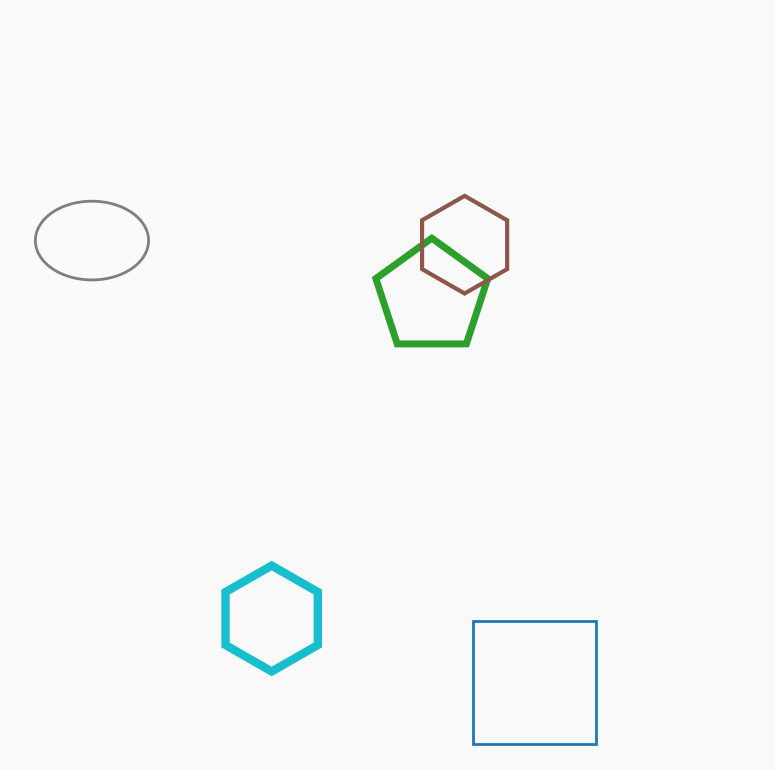[{"shape": "square", "thickness": 1, "radius": 0.4, "center": [0.69, 0.113]}, {"shape": "pentagon", "thickness": 2.5, "radius": 0.38, "center": [0.557, 0.615]}, {"shape": "hexagon", "thickness": 1.5, "radius": 0.32, "center": [0.599, 0.682]}, {"shape": "oval", "thickness": 1, "radius": 0.37, "center": [0.119, 0.688]}, {"shape": "hexagon", "thickness": 3, "radius": 0.34, "center": [0.351, 0.197]}]